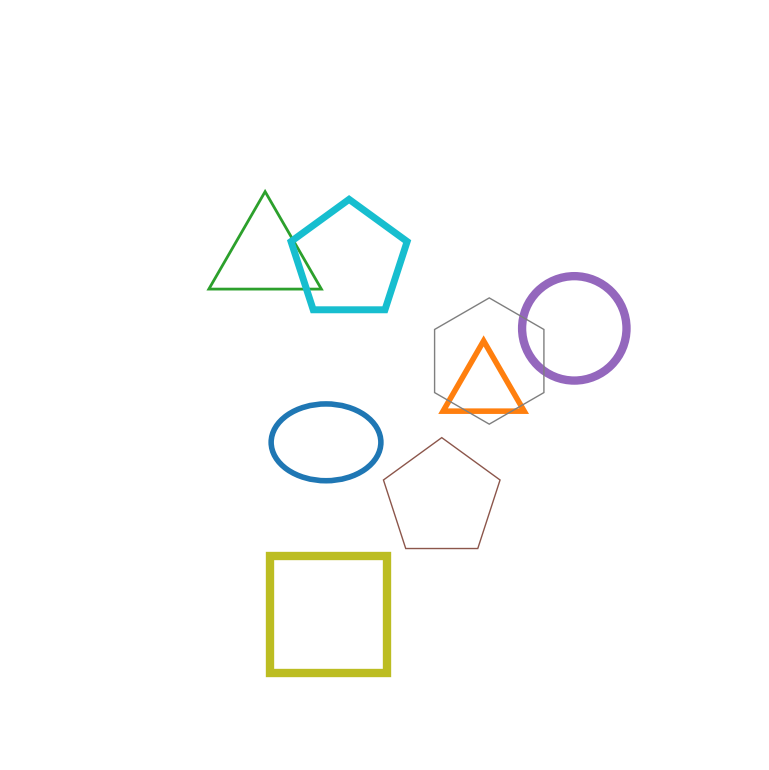[{"shape": "oval", "thickness": 2, "radius": 0.36, "center": [0.423, 0.426]}, {"shape": "triangle", "thickness": 2, "radius": 0.3, "center": [0.628, 0.496]}, {"shape": "triangle", "thickness": 1, "radius": 0.42, "center": [0.344, 0.667]}, {"shape": "circle", "thickness": 3, "radius": 0.34, "center": [0.746, 0.574]}, {"shape": "pentagon", "thickness": 0.5, "radius": 0.4, "center": [0.574, 0.352]}, {"shape": "hexagon", "thickness": 0.5, "radius": 0.41, "center": [0.635, 0.531]}, {"shape": "square", "thickness": 3, "radius": 0.38, "center": [0.427, 0.202]}, {"shape": "pentagon", "thickness": 2.5, "radius": 0.4, "center": [0.453, 0.662]}]